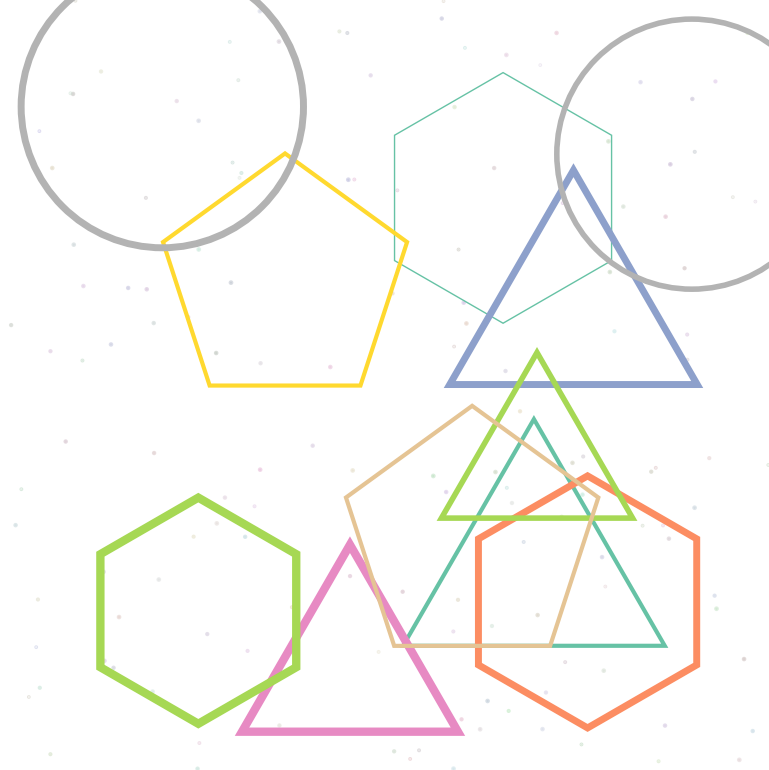[{"shape": "triangle", "thickness": 1.5, "radius": 0.98, "center": [0.693, 0.259]}, {"shape": "hexagon", "thickness": 0.5, "radius": 0.81, "center": [0.653, 0.743]}, {"shape": "hexagon", "thickness": 2.5, "radius": 0.82, "center": [0.763, 0.218]}, {"shape": "triangle", "thickness": 2.5, "radius": 0.93, "center": [0.745, 0.593]}, {"shape": "triangle", "thickness": 3, "radius": 0.81, "center": [0.454, 0.131]}, {"shape": "triangle", "thickness": 2, "radius": 0.72, "center": [0.697, 0.399]}, {"shape": "hexagon", "thickness": 3, "radius": 0.73, "center": [0.258, 0.207]}, {"shape": "pentagon", "thickness": 1.5, "radius": 0.83, "center": [0.37, 0.634]}, {"shape": "pentagon", "thickness": 1.5, "radius": 0.86, "center": [0.613, 0.301]}, {"shape": "circle", "thickness": 2.5, "radius": 0.92, "center": [0.211, 0.862]}, {"shape": "circle", "thickness": 2, "radius": 0.88, "center": [0.899, 0.8]}]